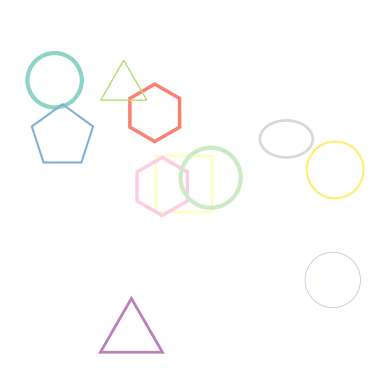[{"shape": "circle", "thickness": 3, "radius": 0.35, "center": [0.142, 0.792]}, {"shape": "square", "thickness": 1.5, "radius": 0.37, "center": [0.478, 0.522]}, {"shape": "circle", "thickness": 0.5, "radius": 0.36, "center": [0.864, 0.273]}, {"shape": "hexagon", "thickness": 2.5, "radius": 0.37, "center": [0.402, 0.707]}, {"shape": "pentagon", "thickness": 1.5, "radius": 0.42, "center": [0.162, 0.646]}, {"shape": "triangle", "thickness": 1, "radius": 0.35, "center": [0.321, 0.774]}, {"shape": "hexagon", "thickness": 2.5, "radius": 0.38, "center": [0.421, 0.516]}, {"shape": "oval", "thickness": 2, "radius": 0.34, "center": [0.744, 0.639]}, {"shape": "triangle", "thickness": 2, "radius": 0.47, "center": [0.341, 0.132]}, {"shape": "circle", "thickness": 3, "radius": 0.39, "center": [0.547, 0.538]}, {"shape": "circle", "thickness": 1.5, "radius": 0.37, "center": [0.871, 0.559]}]